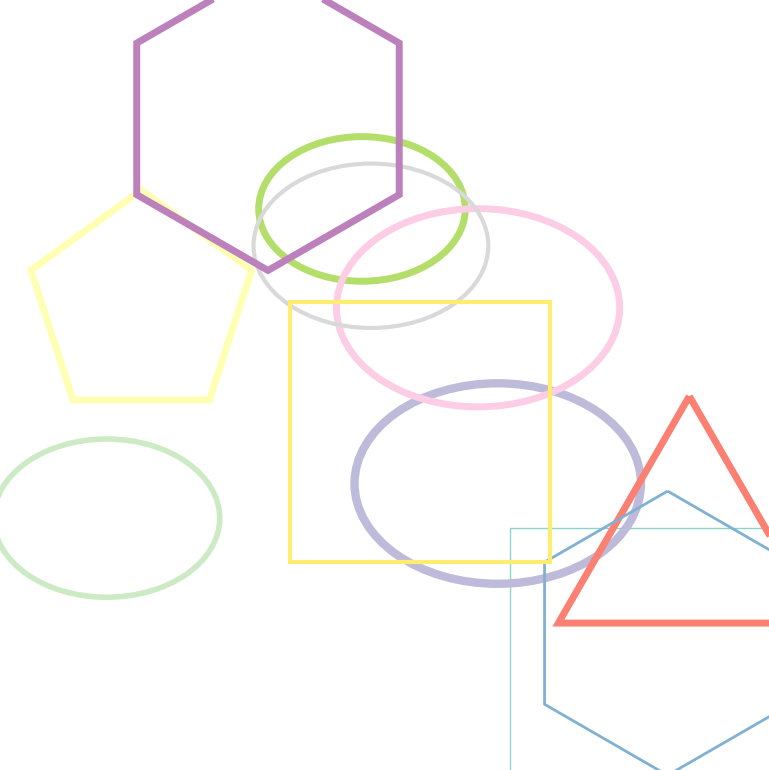[{"shape": "square", "thickness": 0.5, "radius": 0.92, "center": [0.847, 0.131]}, {"shape": "pentagon", "thickness": 2.5, "radius": 0.75, "center": [0.183, 0.602]}, {"shape": "oval", "thickness": 3, "radius": 0.93, "center": [0.646, 0.372]}, {"shape": "triangle", "thickness": 2.5, "radius": 0.98, "center": [0.895, 0.289]}, {"shape": "hexagon", "thickness": 1, "radius": 0.92, "center": [0.867, 0.178]}, {"shape": "oval", "thickness": 2.5, "radius": 0.67, "center": [0.47, 0.729]}, {"shape": "oval", "thickness": 2.5, "radius": 0.92, "center": [0.621, 0.6]}, {"shape": "oval", "thickness": 1.5, "radius": 0.76, "center": [0.482, 0.681]}, {"shape": "hexagon", "thickness": 2.5, "radius": 0.98, "center": [0.348, 0.846]}, {"shape": "oval", "thickness": 2, "radius": 0.73, "center": [0.139, 0.327]}, {"shape": "square", "thickness": 1.5, "radius": 0.84, "center": [0.545, 0.439]}]